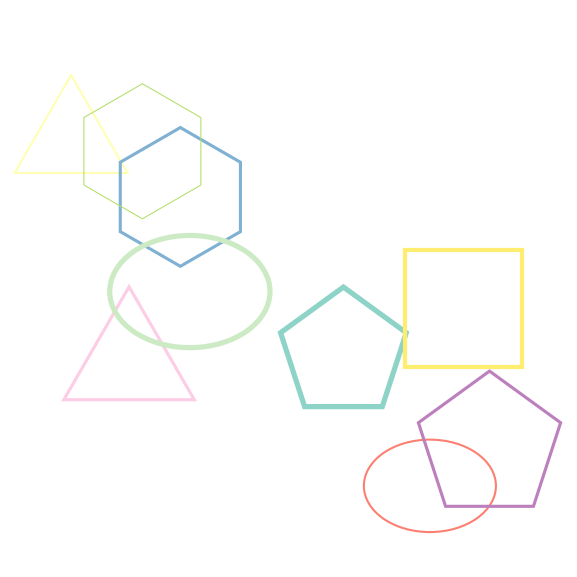[{"shape": "pentagon", "thickness": 2.5, "radius": 0.57, "center": [0.595, 0.388]}, {"shape": "triangle", "thickness": 1, "radius": 0.56, "center": [0.123, 0.756]}, {"shape": "oval", "thickness": 1, "radius": 0.57, "center": [0.744, 0.158]}, {"shape": "hexagon", "thickness": 1.5, "radius": 0.6, "center": [0.312, 0.658]}, {"shape": "hexagon", "thickness": 0.5, "radius": 0.58, "center": [0.247, 0.737]}, {"shape": "triangle", "thickness": 1.5, "radius": 0.65, "center": [0.223, 0.372]}, {"shape": "pentagon", "thickness": 1.5, "radius": 0.65, "center": [0.848, 0.227]}, {"shape": "oval", "thickness": 2.5, "radius": 0.69, "center": [0.329, 0.494]}, {"shape": "square", "thickness": 2, "radius": 0.51, "center": [0.802, 0.464]}]